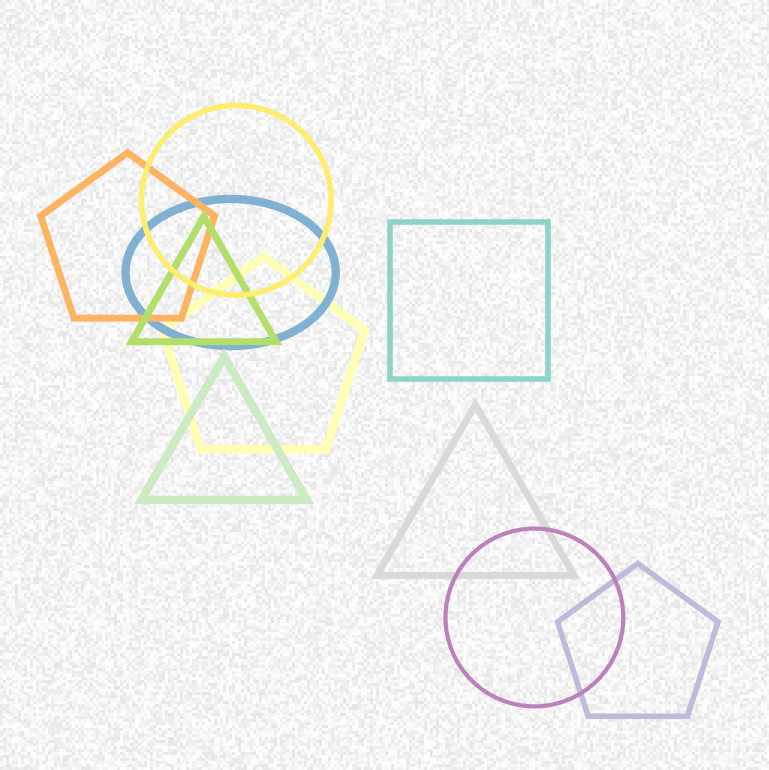[{"shape": "square", "thickness": 2, "radius": 0.51, "center": [0.609, 0.61]}, {"shape": "pentagon", "thickness": 3, "radius": 0.69, "center": [0.342, 0.529]}, {"shape": "pentagon", "thickness": 2, "radius": 0.55, "center": [0.828, 0.158]}, {"shape": "oval", "thickness": 3, "radius": 0.68, "center": [0.3, 0.646]}, {"shape": "pentagon", "thickness": 2.5, "radius": 0.59, "center": [0.166, 0.683]}, {"shape": "triangle", "thickness": 2.5, "radius": 0.54, "center": [0.265, 0.61]}, {"shape": "triangle", "thickness": 2.5, "radius": 0.74, "center": [0.617, 0.327]}, {"shape": "circle", "thickness": 1.5, "radius": 0.58, "center": [0.694, 0.198]}, {"shape": "triangle", "thickness": 3, "radius": 0.62, "center": [0.291, 0.413]}, {"shape": "circle", "thickness": 2, "radius": 0.62, "center": [0.307, 0.74]}]